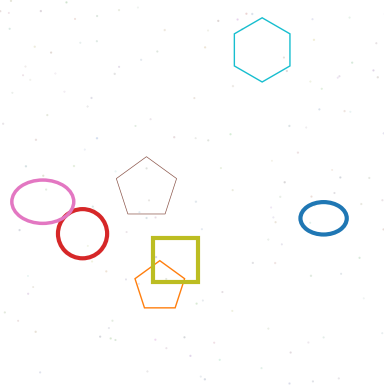[{"shape": "oval", "thickness": 3, "radius": 0.3, "center": [0.841, 0.433]}, {"shape": "pentagon", "thickness": 1, "radius": 0.34, "center": [0.415, 0.255]}, {"shape": "circle", "thickness": 3, "radius": 0.32, "center": [0.214, 0.393]}, {"shape": "pentagon", "thickness": 0.5, "radius": 0.41, "center": [0.38, 0.511]}, {"shape": "oval", "thickness": 2.5, "radius": 0.4, "center": [0.111, 0.476]}, {"shape": "square", "thickness": 3, "radius": 0.29, "center": [0.456, 0.325]}, {"shape": "hexagon", "thickness": 1, "radius": 0.42, "center": [0.681, 0.87]}]